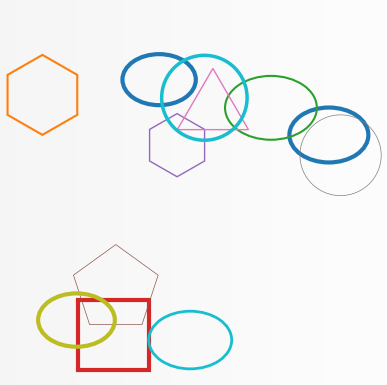[{"shape": "oval", "thickness": 3, "radius": 0.51, "center": [0.849, 0.649]}, {"shape": "oval", "thickness": 3, "radius": 0.47, "center": [0.411, 0.793]}, {"shape": "hexagon", "thickness": 1.5, "radius": 0.52, "center": [0.109, 0.754]}, {"shape": "oval", "thickness": 1.5, "radius": 0.59, "center": [0.699, 0.72]}, {"shape": "square", "thickness": 3, "radius": 0.45, "center": [0.293, 0.129]}, {"shape": "hexagon", "thickness": 1, "radius": 0.41, "center": [0.457, 0.623]}, {"shape": "pentagon", "thickness": 0.5, "radius": 0.57, "center": [0.299, 0.25]}, {"shape": "triangle", "thickness": 1, "radius": 0.53, "center": [0.549, 0.716]}, {"shape": "circle", "thickness": 0.5, "radius": 0.52, "center": [0.879, 0.597]}, {"shape": "oval", "thickness": 3, "radius": 0.49, "center": [0.197, 0.169]}, {"shape": "oval", "thickness": 2, "radius": 0.53, "center": [0.491, 0.117]}, {"shape": "circle", "thickness": 2.5, "radius": 0.55, "center": [0.527, 0.746]}]